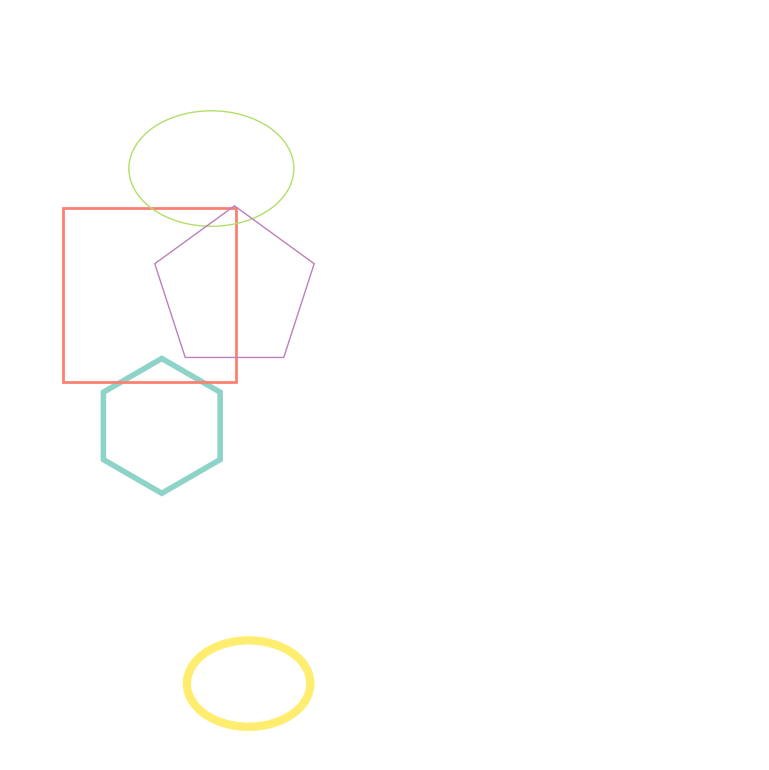[{"shape": "hexagon", "thickness": 2, "radius": 0.44, "center": [0.21, 0.447]}, {"shape": "square", "thickness": 1, "radius": 0.56, "center": [0.194, 0.617]}, {"shape": "oval", "thickness": 0.5, "radius": 0.54, "center": [0.275, 0.781]}, {"shape": "pentagon", "thickness": 0.5, "radius": 0.54, "center": [0.305, 0.624]}, {"shape": "oval", "thickness": 3, "radius": 0.4, "center": [0.323, 0.112]}]